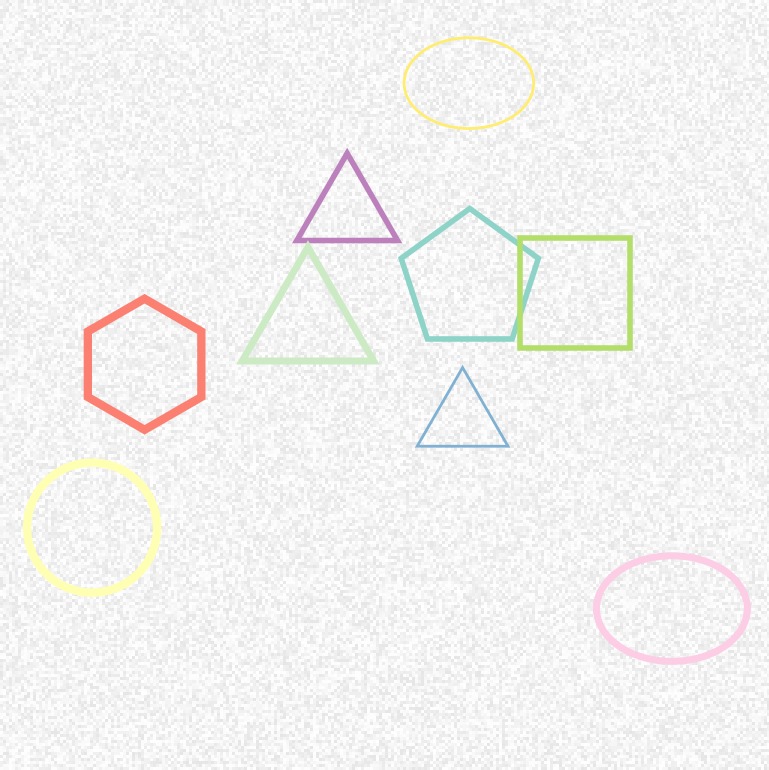[{"shape": "pentagon", "thickness": 2, "radius": 0.47, "center": [0.61, 0.636]}, {"shape": "circle", "thickness": 3, "radius": 0.42, "center": [0.12, 0.315]}, {"shape": "hexagon", "thickness": 3, "radius": 0.43, "center": [0.188, 0.527]}, {"shape": "triangle", "thickness": 1, "radius": 0.34, "center": [0.601, 0.455]}, {"shape": "square", "thickness": 2, "radius": 0.36, "center": [0.747, 0.619]}, {"shape": "oval", "thickness": 2.5, "radius": 0.49, "center": [0.873, 0.21]}, {"shape": "triangle", "thickness": 2, "radius": 0.38, "center": [0.451, 0.725]}, {"shape": "triangle", "thickness": 2.5, "radius": 0.49, "center": [0.4, 0.58]}, {"shape": "oval", "thickness": 1, "radius": 0.42, "center": [0.609, 0.892]}]